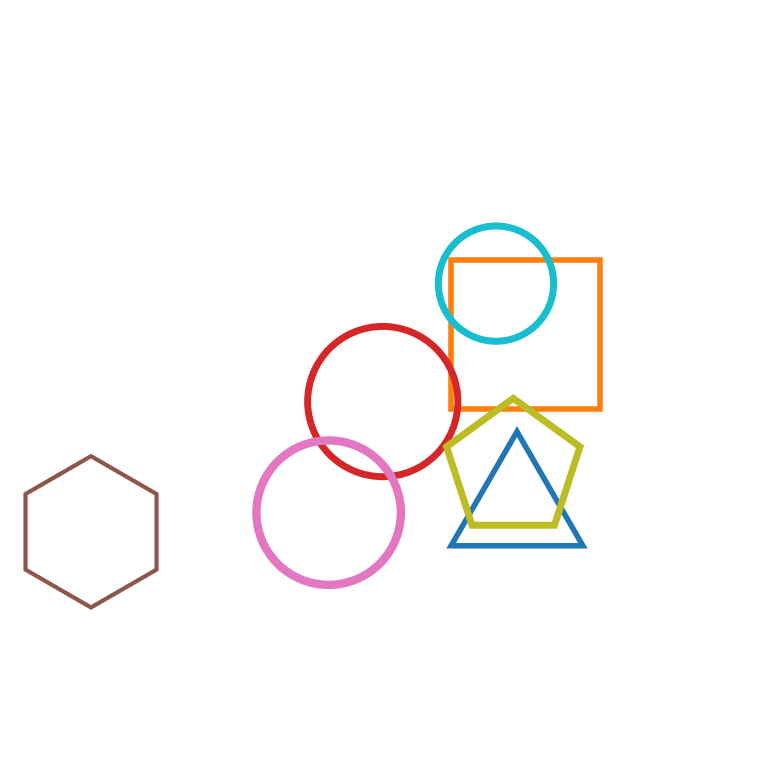[{"shape": "triangle", "thickness": 2, "radius": 0.49, "center": [0.671, 0.341]}, {"shape": "square", "thickness": 2, "radius": 0.48, "center": [0.682, 0.565]}, {"shape": "circle", "thickness": 2.5, "radius": 0.49, "center": [0.497, 0.478]}, {"shape": "hexagon", "thickness": 1.5, "radius": 0.49, "center": [0.118, 0.309]}, {"shape": "circle", "thickness": 3, "radius": 0.47, "center": [0.427, 0.334]}, {"shape": "pentagon", "thickness": 2.5, "radius": 0.46, "center": [0.667, 0.392]}, {"shape": "circle", "thickness": 2.5, "radius": 0.37, "center": [0.644, 0.632]}]